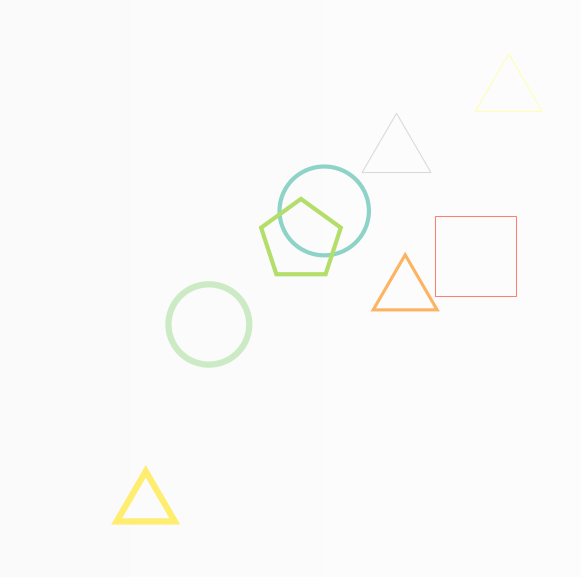[{"shape": "circle", "thickness": 2, "radius": 0.38, "center": [0.558, 0.634]}, {"shape": "triangle", "thickness": 0.5, "radius": 0.33, "center": [0.875, 0.839]}, {"shape": "square", "thickness": 0.5, "radius": 0.35, "center": [0.819, 0.555]}, {"shape": "triangle", "thickness": 1.5, "radius": 0.32, "center": [0.697, 0.494]}, {"shape": "pentagon", "thickness": 2, "radius": 0.36, "center": [0.518, 0.583]}, {"shape": "triangle", "thickness": 0.5, "radius": 0.34, "center": [0.682, 0.735]}, {"shape": "circle", "thickness": 3, "radius": 0.35, "center": [0.359, 0.437]}, {"shape": "triangle", "thickness": 3, "radius": 0.29, "center": [0.251, 0.125]}]